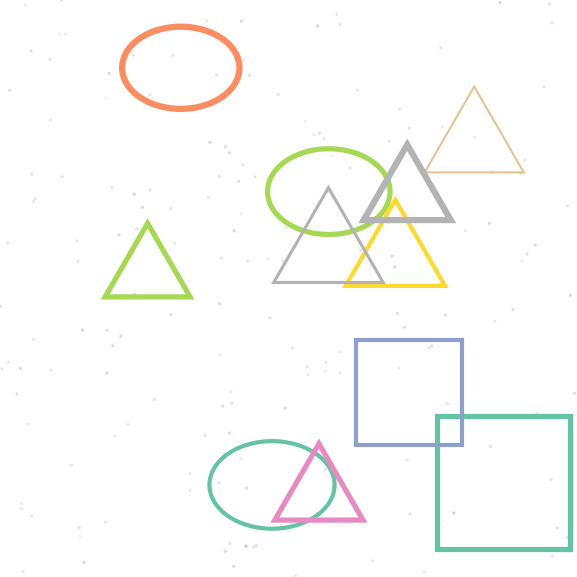[{"shape": "square", "thickness": 2.5, "radius": 0.57, "center": [0.872, 0.164]}, {"shape": "oval", "thickness": 2, "radius": 0.54, "center": [0.471, 0.159]}, {"shape": "oval", "thickness": 3, "radius": 0.51, "center": [0.313, 0.882]}, {"shape": "square", "thickness": 2, "radius": 0.46, "center": [0.708, 0.32]}, {"shape": "triangle", "thickness": 2.5, "radius": 0.44, "center": [0.552, 0.143]}, {"shape": "oval", "thickness": 2.5, "radius": 0.53, "center": [0.569, 0.667]}, {"shape": "triangle", "thickness": 2.5, "radius": 0.42, "center": [0.256, 0.527]}, {"shape": "triangle", "thickness": 2, "radius": 0.5, "center": [0.685, 0.554]}, {"shape": "triangle", "thickness": 1, "radius": 0.5, "center": [0.821, 0.75]}, {"shape": "triangle", "thickness": 3, "radius": 0.44, "center": [0.705, 0.662]}, {"shape": "triangle", "thickness": 1.5, "radius": 0.55, "center": [0.569, 0.565]}]